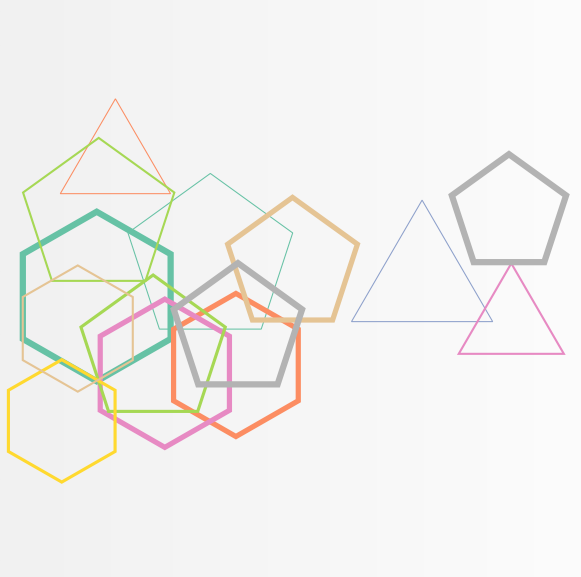[{"shape": "pentagon", "thickness": 0.5, "radius": 0.74, "center": [0.362, 0.55]}, {"shape": "hexagon", "thickness": 3, "radius": 0.73, "center": [0.166, 0.486]}, {"shape": "hexagon", "thickness": 2.5, "radius": 0.62, "center": [0.406, 0.367]}, {"shape": "triangle", "thickness": 0.5, "radius": 0.55, "center": [0.199, 0.719]}, {"shape": "triangle", "thickness": 0.5, "radius": 0.7, "center": [0.726, 0.512]}, {"shape": "hexagon", "thickness": 2.5, "radius": 0.64, "center": [0.284, 0.353]}, {"shape": "triangle", "thickness": 1, "radius": 0.52, "center": [0.88, 0.439]}, {"shape": "pentagon", "thickness": 1.5, "radius": 0.65, "center": [0.263, 0.392]}, {"shape": "pentagon", "thickness": 1, "radius": 0.68, "center": [0.17, 0.623]}, {"shape": "hexagon", "thickness": 1.5, "radius": 0.53, "center": [0.106, 0.27]}, {"shape": "pentagon", "thickness": 2.5, "radius": 0.59, "center": [0.503, 0.54]}, {"shape": "hexagon", "thickness": 1, "radius": 0.55, "center": [0.134, 0.43]}, {"shape": "pentagon", "thickness": 3, "radius": 0.52, "center": [0.876, 0.629]}, {"shape": "pentagon", "thickness": 3, "radius": 0.58, "center": [0.409, 0.427]}]